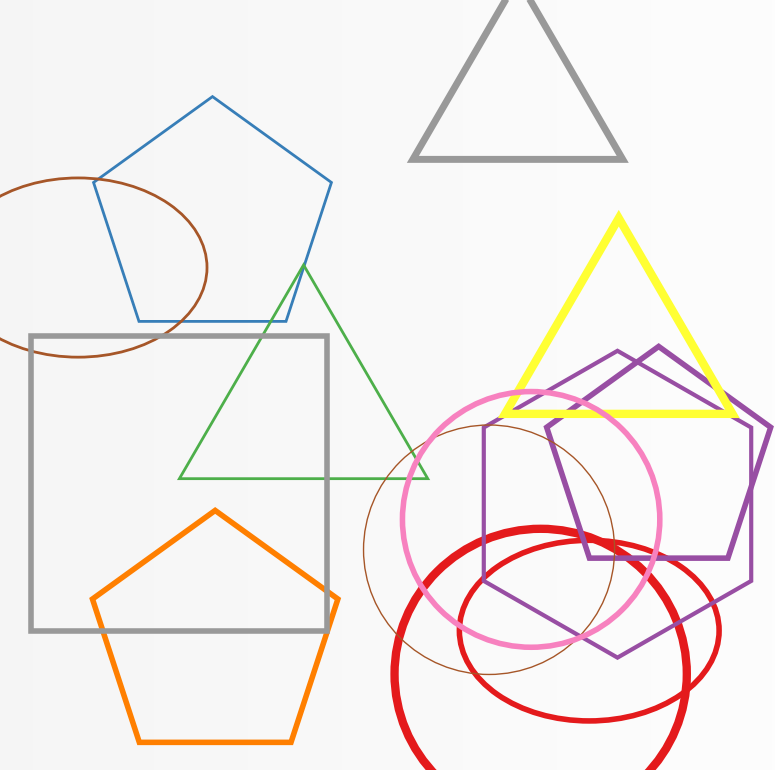[{"shape": "circle", "thickness": 3, "radius": 0.94, "center": [0.698, 0.125]}, {"shape": "oval", "thickness": 2, "radius": 0.84, "center": [0.76, 0.181]}, {"shape": "pentagon", "thickness": 1, "radius": 0.81, "center": [0.274, 0.713]}, {"shape": "triangle", "thickness": 1, "radius": 0.93, "center": [0.392, 0.471]}, {"shape": "pentagon", "thickness": 2, "radius": 0.76, "center": [0.85, 0.398]}, {"shape": "hexagon", "thickness": 1.5, "radius": 1.0, "center": [0.797, 0.345]}, {"shape": "pentagon", "thickness": 2, "radius": 0.83, "center": [0.278, 0.171]}, {"shape": "triangle", "thickness": 3, "radius": 0.85, "center": [0.798, 0.547]}, {"shape": "oval", "thickness": 1, "radius": 0.83, "center": [0.101, 0.653]}, {"shape": "circle", "thickness": 0.5, "radius": 0.81, "center": [0.631, 0.286]}, {"shape": "circle", "thickness": 2, "radius": 0.83, "center": [0.685, 0.325]}, {"shape": "square", "thickness": 2, "radius": 0.96, "center": [0.231, 0.372]}, {"shape": "triangle", "thickness": 2.5, "radius": 0.78, "center": [0.668, 0.871]}]